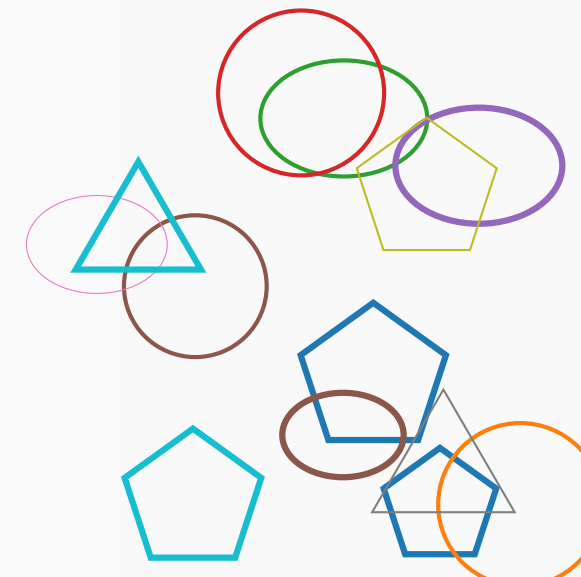[{"shape": "pentagon", "thickness": 3, "radius": 0.51, "center": [0.757, 0.122]}, {"shape": "pentagon", "thickness": 3, "radius": 0.66, "center": [0.642, 0.343]}, {"shape": "circle", "thickness": 2, "radius": 0.71, "center": [0.895, 0.125]}, {"shape": "oval", "thickness": 2, "radius": 0.72, "center": [0.592, 0.794]}, {"shape": "circle", "thickness": 2, "radius": 0.71, "center": [0.518, 0.838]}, {"shape": "oval", "thickness": 3, "radius": 0.72, "center": [0.824, 0.712]}, {"shape": "oval", "thickness": 3, "radius": 0.52, "center": [0.59, 0.246]}, {"shape": "circle", "thickness": 2, "radius": 0.61, "center": [0.336, 0.504]}, {"shape": "oval", "thickness": 0.5, "radius": 0.61, "center": [0.167, 0.576]}, {"shape": "triangle", "thickness": 1, "radius": 0.71, "center": [0.763, 0.183]}, {"shape": "pentagon", "thickness": 1, "radius": 0.63, "center": [0.734, 0.669]}, {"shape": "triangle", "thickness": 3, "radius": 0.62, "center": [0.238, 0.595]}, {"shape": "pentagon", "thickness": 3, "radius": 0.62, "center": [0.332, 0.133]}]